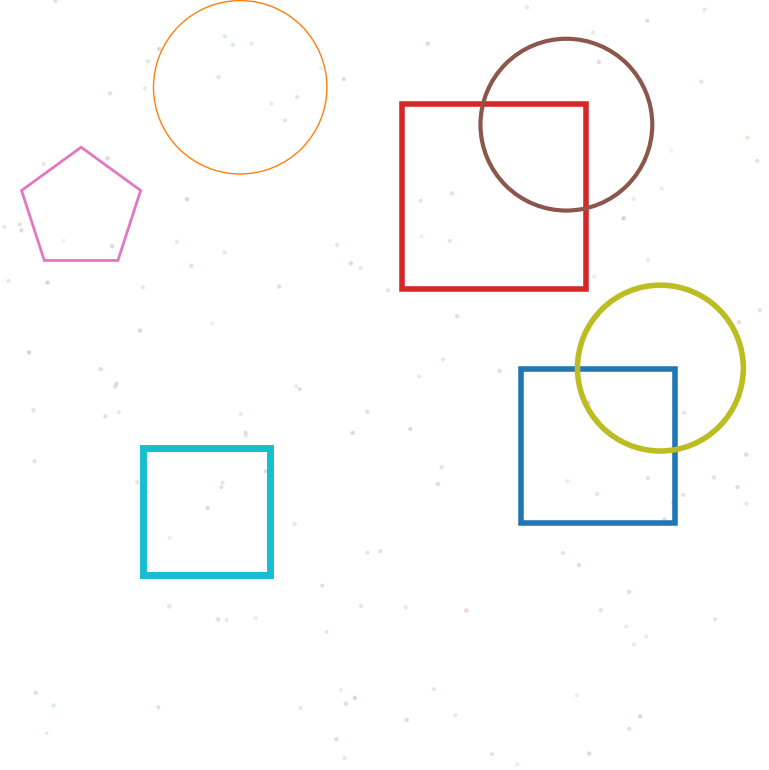[{"shape": "square", "thickness": 2, "radius": 0.5, "center": [0.776, 0.421]}, {"shape": "circle", "thickness": 0.5, "radius": 0.56, "center": [0.312, 0.887]}, {"shape": "square", "thickness": 2, "radius": 0.6, "center": [0.642, 0.745]}, {"shape": "circle", "thickness": 1.5, "radius": 0.56, "center": [0.736, 0.838]}, {"shape": "pentagon", "thickness": 1, "radius": 0.41, "center": [0.105, 0.728]}, {"shape": "circle", "thickness": 2, "radius": 0.54, "center": [0.858, 0.522]}, {"shape": "square", "thickness": 2.5, "radius": 0.41, "center": [0.268, 0.336]}]